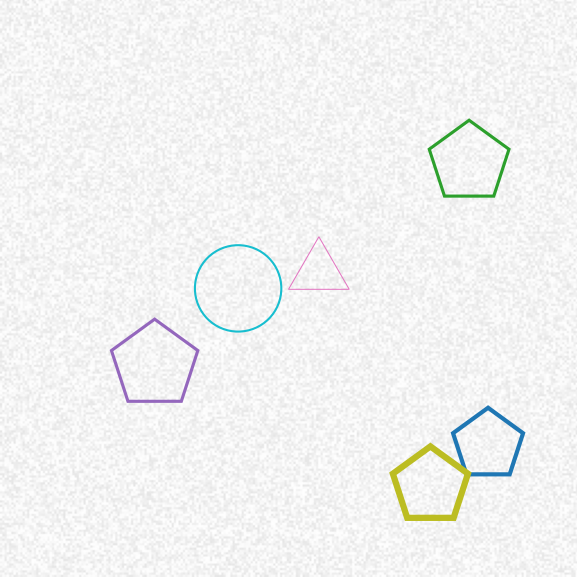[{"shape": "pentagon", "thickness": 2, "radius": 0.32, "center": [0.845, 0.229]}, {"shape": "pentagon", "thickness": 1.5, "radius": 0.36, "center": [0.812, 0.718]}, {"shape": "pentagon", "thickness": 1.5, "radius": 0.39, "center": [0.268, 0.368]}, {"shape": "triangle", "thickness": 0.5, "radius": 0.3, "center": [0.552, 0.529]}, {"shape": "pentagon", "thickness": 3, "radius": 0.34, "center": [0.745, 0.158]}, {"shape": "circle", "thickness": 1, "radius": 0.37, "center": [0.412, 0.5]}]